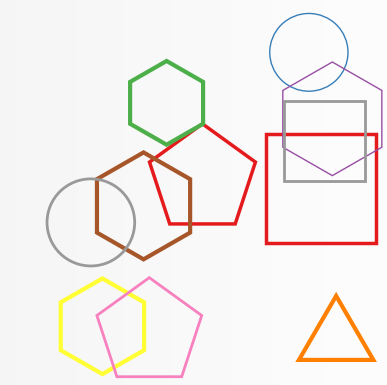[{"shape": "pentagon", "thickness": 2.5, "radius": 0.72, "center": [0.523, 0.535]}, {"shape": "square", "thickness": 2.5, "radius": 0.7, "center": [0.829, 0.51]}, {"shape": "circle", "thickness": 1, "radius": 0.5, "center": [0.797, 0.864]}, {"shape": "hexagon", "thickness": 3, "radius": 0.54, "center": [0.43, 0.733]}, {"shape": "hexagon", "thickness": 1, "radius": 0.74, "center": [0.858, 0.691]}, {"shape": "triangle", "thickness": 3, "radius": 0.55, "center": [0.867, 0.121]}, {"shape": "hexagon", "thickness": 3, "radius": 0.62, "center": [0.264, 0.153]}, {"shape": "hexagon", "thickness": 3, "radius": 0.69, "center": [0.37, 0.465]}, {"shape": "pentagon", "thickness": 2, "radius": 0.71, "center": [0.385, 0.137]}, {"shape": "square", "thickness": 2, "radius": 0.52, "center": [0.838, 0.634]}, {"shape": "circle", "thickness": 2, "radius": 0.57, "center": [0.234, 0.422]}]